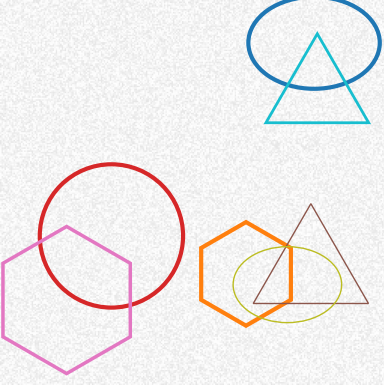[{"shape": "oval", "thickness": 3, "radius": 0.85, "center": [0.816, 0.889]}, {"shape": "hexagon", "thickness": 3, "radius": 0.67, "center": [0.639, 0.289]}, {"shape": "circle", "thickness": 3, "radius": 0.93, "center": [0.289, 0.387]}, {"shape": "triangle", "thickness": 1, "radius": 0.86, "center": [0.807, 0.298]}, {"shape": "hexagon", "thickness": 2.5, "radius": 0.95, "center": [0.173, 0.221]}, {"shape": "oval", "thickness": 1, "radius": 0.7, "center": [0.746, 0.261]}, {"shape": "triangle", "thickness": 2, "radius": 0.77, "center": [0.824, 0.758]}]